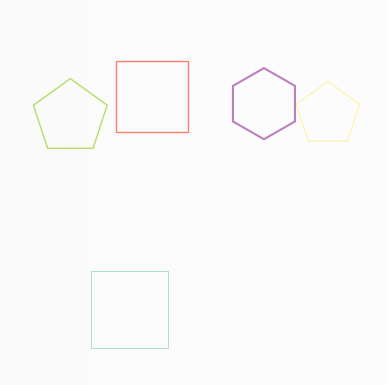[{"shape": "square", "thickness": 0.5, "radius": 0.5, "center": [0.333, 0.196]}, {"shape": "square", "thickness": 1, "radius": 0.46, "center": [0.393, 0.75]}, {"shape": "pentagon", "thickness": 1, "radius": 0.5, "center": [0.181, 0.696]}, {"shape": "hexagon", "thickness": 1.5, "radius": 0.46, "center": [0.681, 0.731]}, {"shape": "pentagon", "thickness": 0.5, "radius": 0.43, "center": [0.846, 0.703]}]